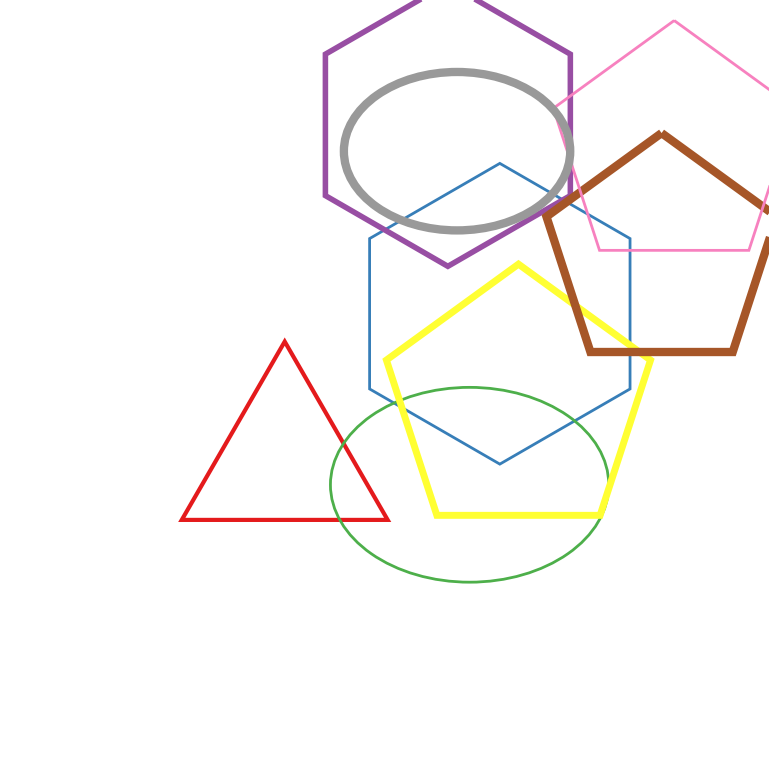[{"shape": "triangle", "thickness": 1.5, "radius": 0.77, "center": [0.37, 0.402]}, {"shape": "hexagon", "thickness": 1, "radius": 0.98, "center": [0.649, 0.593]}, {"shape": "oval", "thickness": 1, "radius": 0.9, "center": [0.61, 0.37]}, {"shape": "hexagon", "thickness": 2, "radius": 0.92, "center": [0.582, 0.838]}, {"shape": "pentagon", "thickness": 2.5, "radius": 0.9, "center": [0.673, 0.477]}, {"shape": "pentagon", "thickness": 3, "radius": 0.79, "center": [0.859, 0.67]}, {"shape": "pentagon", "thickness": 1, "radius": 0.82, "center": [0.876, 0.808]}, {"shape": "oval", "thickness": 3, "radius": 0.73, "center": [0.594, 0.804]}]